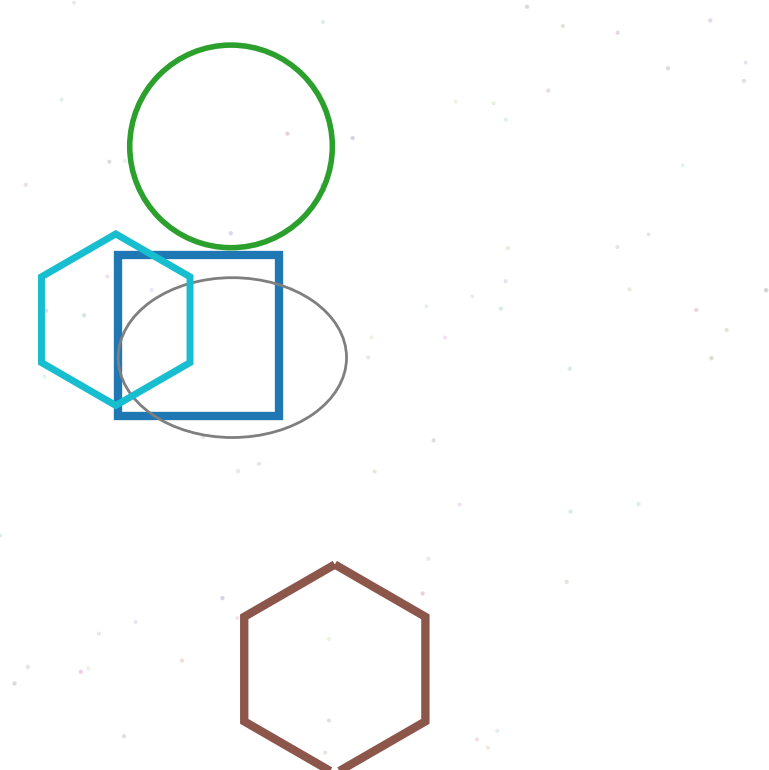[{"shape": "square", "thickness": 3, "radius": 0.52, "center": [0.258, 0.564]}, {"shape": "circle", "thickness": 2, "radius": 0.66, "center": [0.3, 0.81]}, {"shape": "hexagon", "thickness": 3, "radius": 0.68, "center": [0.435, 0.131]}, {"shape": "oval", "thickness": 1, "radius": 0.74, "center": [0.302, 0.536]}, {"shape": "hexagon", "thickness": 2.5, "radius": 0.56, "center": [0.15, 0.585]}]